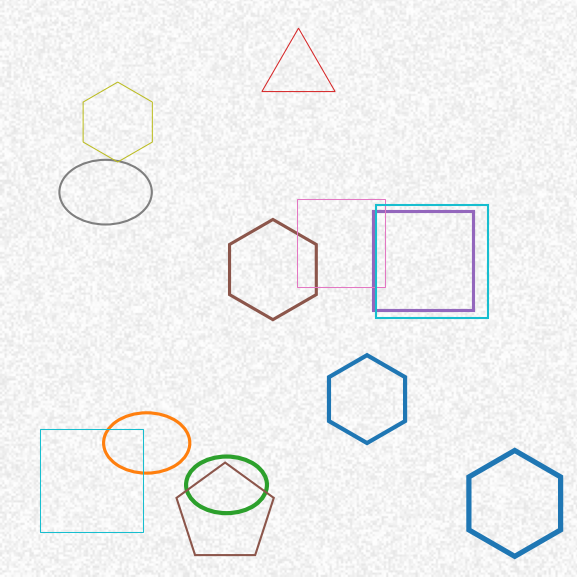[{"shape": "hexagon", "thickness": 2, "radius": 0.38, "center": [0.636, 0.308]}, {"shape": "hexagon", "thickness": 2.5, "radius": 0.46, "center": [0.891, 0.127]}, {"shape": "oval", "thickness": 1.5, "radius": 0.37, "center": [0.254, 0.232]}, {"shape": "oval", "thickness": 2, "radius": 0.35, "center": [0.392, 0.16]}, {"shape": "triangle", "thickness": 0.5, "radius": 0.37, "center": [0.517, 0.877]}, {"shape": "square", "thickness": 1.5, "radius": 0.43, "center": [0.733, 0.548]}, {"shape": "hexagon", "thickness": 1.5, "radius": 0.43, "center": [0.473, 0.532]}, {"shape": "pentagon", "thickness": 1, "radius": 0.44, "center": [0.39, 0.11]}, {"shape": "square", "thickness": 0.5, "radius": 0.38, "center": [0.59, 0.579]}, {"shape": "oval", "thickness": 1, "radius": 0.4, "center": [0.183, 0.666]}, {"shape": "hexagon", "thickness": 0.5, "radius": 0.35, "center": [0.204, 0.788]}, {"shape": "square", "thickness": 0.5, "radius": 0.45, "center": [0.158, 0.167]}, {"shape": "square", "thickness": 1, "radius": 0.49, "center": [0.748, 0.546]}]